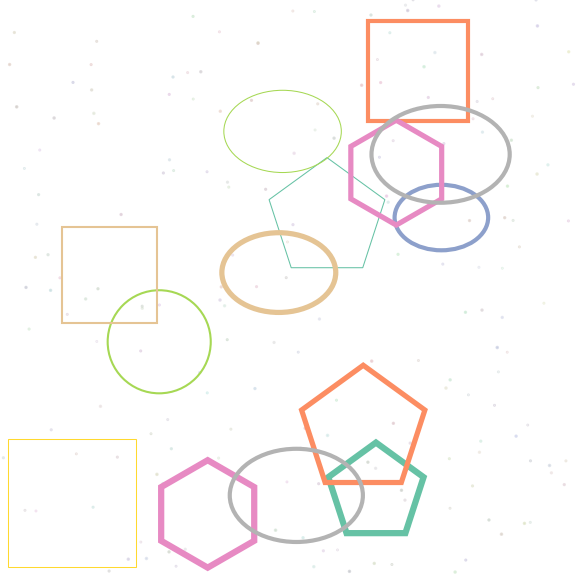[{"shape": "pentagon", "thickness": 0.5, "radius": 0.53, "center": [0.566, 0.621]}, {"shape": "pentagon", "thickness": 3, "radius": 0.43, "center": [0.651, 0.146]}, {"shape": "pentagon", "thickness": 2.5, "radius": 0.56, "center": [0.629, 0.254]}, {"shape": "square", "thickness": 2, "radius": 0.43, "center": [0.724, 0.877]}, {"shape": "oval", "thickness": 2, "radius": 0.41, "center": [0.764, 0.622]}, {"shape": "hexagon", "thickness": 2.5, "radius": 0.45, "center": [0.686, 0.7]}, {"shape": "hexagon", "thickness": 3, "radius": 0.47, "center": [0.36, 0.109]}, {"shape": "circle", "thickness": 1, "radius": 0.45, "center": [0.276, 0.407]}, {"shape": "oval", "thickness": 0.5, "radius": 0.51, "center": [0.489, 0.772]}, {"shape": "square", "thickness": 0.5, "radius": 0.56, "center": [0.125, 0.128]}, {"shape": "oval", "thickness": 2.5, "radius": 0.49, "center": [0.483, 0.527]}, {"shape": "square", "thickness": 1, "radius": 0.41, "center": [0.19, 0.523]}, {"shape": "oval", "thickness": 2, "radius": 0.6, "center": [0.763, 0.732]}, {"shape": "oval", "thickness": 2, "radius": 0.58, "center": [0.513, 0.141]}]